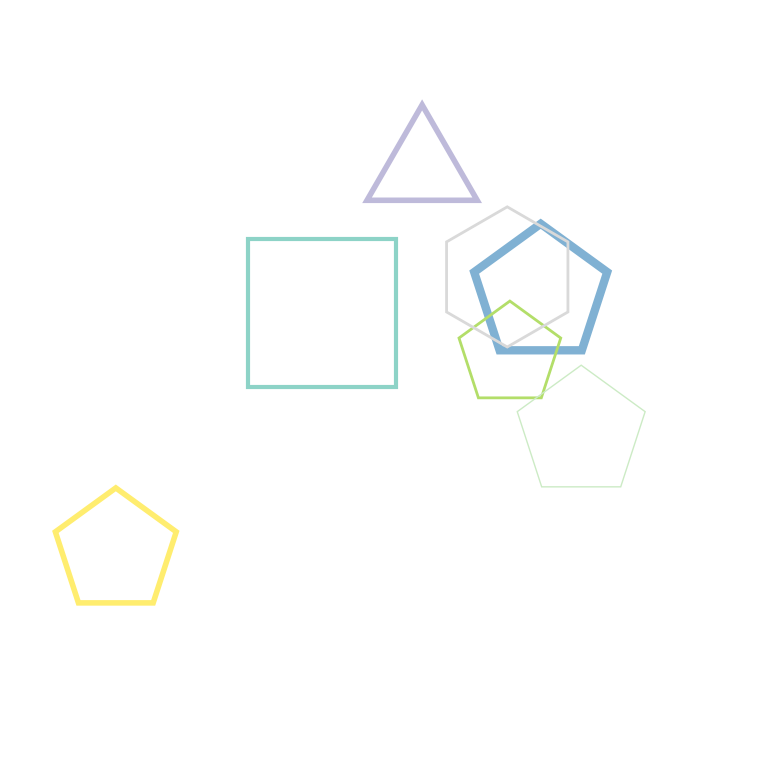[{"shape": "square", "thickness": 1.5, "radius": 0.48, "center": [0.418, 0.594]}, {"shape": "triangle", "thickness": 2, "radius": 0.41, "center": [0.548, 0.781]}, {"shape": "pentagon", "thickness": 3, "radius": 0.45, "center": [0.702, 0.619]}, {"shape": "pentagon", "thickness": 1, "radius": 0.35, "center": [0.662, 0.54]}, {"shape": "hexagon", "thickness": 1, "radius": 0.46, "center": [0.659, 0.64]}, {"shape": "pentagon", "thickness": 0.5, "radius": 0.44, "center": [0.755, 0.438]}, {"shape": "pentagon", "thickness": 2, "radius": 0.41, "center": [0.15, 0.284]}]